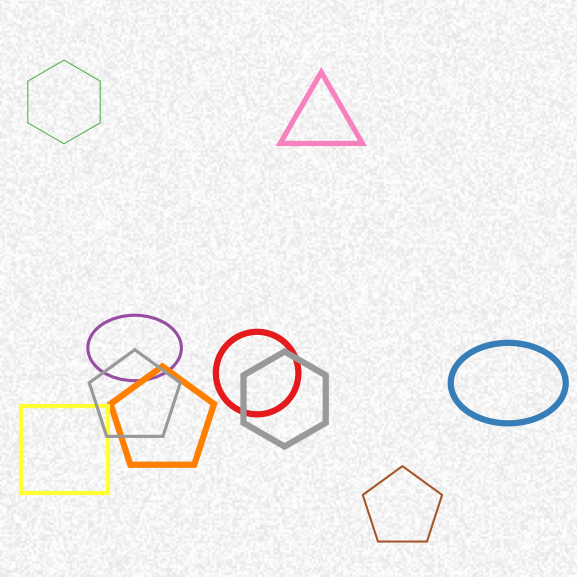[{"shape": "circle", "thickness": 3, "radius": 0.36, "center": [0.445, 0.353]}, {"shape": "oval", "thickness": 3, "radius": 0.5, "center": [0.88, 0.336]}, {"shape": "hexagon", "thickness": 0.5, "radius": 0.36, "center": [0.111, 0.823]}, {"shape": "oval", "thickness": 1.5, "radius": 0.4, "center": [0.233, 0.397]}, {"shape": "pentagon", "thickness": 3, "radius": 0.47, "center": [0.281, 0.271]}, {"shape": "square", "thickness": 2, "radius": 0.38, "center": [0.111, 0.221]}, {"shape": "pentagon", "thickness": 1, "radius": 0.36, "center": [0.697, 0.12]}, {"shape": "triangle", "thickness": 2.5, "radius": 0.41, "center": [0.556, 0.792]}, {"shape": "hexagon", "thickness": 3, "radius": 0.41, "center": [0.493, 0.308]}, {"shape": "pentagon", "thickness": 1.5, "radius": 0.41, "center": [0.233, 0.311]}]